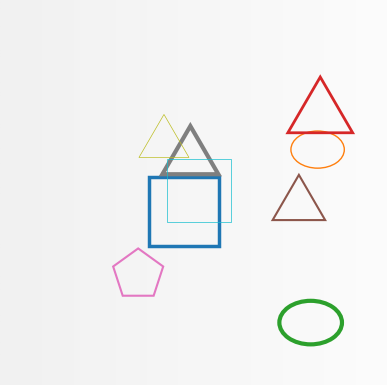[{"shape": "square", "thickness": 2.5, "radius": 0.45, "center": [0.475, 0.45]}, {"shape": "oval", "thickness": 1, "radius": 0.34, "center": [0.82, 0.611]}, {"shape": "oval", "thickness": 3, "radius": 0.4, "center": [0.802, 0.162]}, {"shape": "triangle", "thickness": 2, "radius": 0.48, "center": [0.826, 0.703]}, {"shape": "triangle", "thickness": 1.5, "radius": 0.39, "center": [0.771, 0.467]}, {"shape": "pentagon", "thickness": 1.5, "radius": 0.34, "center": [0.357, 0.287]}, {"shape": "triangle", "thickness": 3, "radius": 0.42, "center": [0.491, 0.589]}, {"shape": "triangle", "thickness": 0.5, "radius": 0.37, "center": [0.423, 0.628]}, {"shape": "square", "thickness": 0.5, "radius": 0.42, "center": [0.514, 0.505]}]